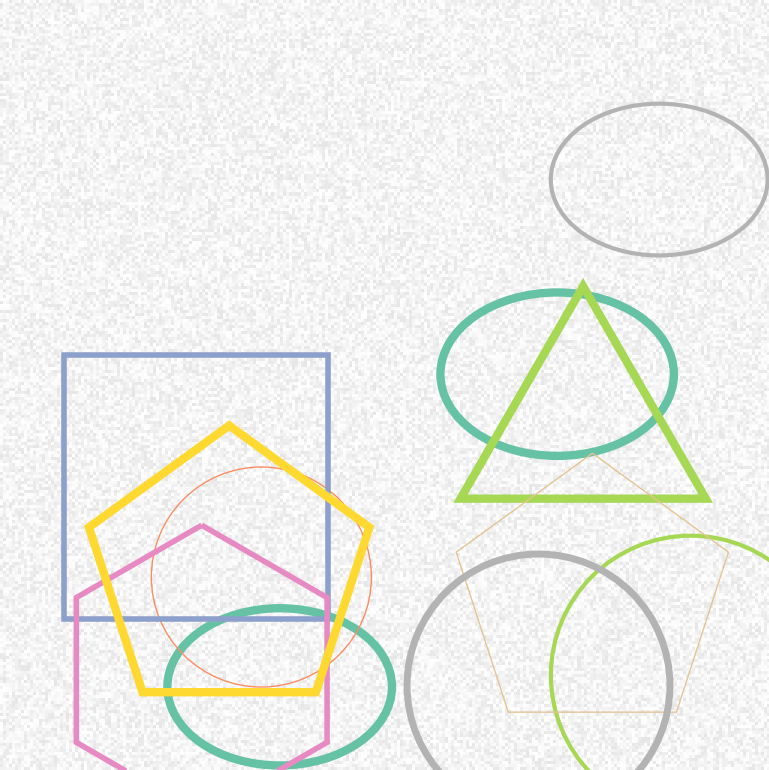[{"shape": "oval", "thickness": 3, "radius": 0.76, "center": [0.724, 0.514]}, {"shape": "oval", "thickness": 3, "radius": 0.73, "center": [0.363, 0.108]}, {"shape": "circle", "thickness": 0.5, "radius": 0.71, "center": [0.339, 0.251]}, {"shape": "square", "thickness": 2, "radius": 0.86, "center": [0.255, 0.367]}, {"shape": "hexagon", "thickness": 2, "radius": 0.94, "center": [0.262, 0.13]}, {"shape": "triangle", "thickness": 3, "radius": 0.92, "center": [0.757, 0.444]}, {"shape": "circle", "thickness": 1.5, "radius": 0.91, "center": [0.897, 0.123]}, {"shape": "pentagon", "thickness": 3, "radius": 0.96, "center": [0.298, 0.256]}, {"shape": "pentagon", "thickness": 0.5, "radius": 0.93, "center": [0.769, 0.225]}, {"shape": "oval", "thickness": 1.5, "radius": 0.7, "center": [0.856, 0.767]}, {"shape": "circle", "thickness": 2.5, "radius": 0.85, "center": [0.699, 0.11]}]